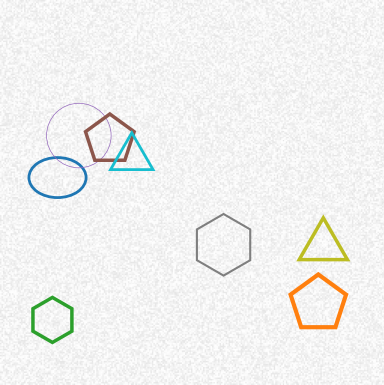[{"shape": "oval", "thickness": 2, "radius": 0.37, "center": [0.149, 0.539]}, {"shape": "pentagon", "thickness": 3, "radius": 0.38, "center": [0.827, 0.211]}, {"shape": "hexagon", "thickness": 2.5, "radius": 0.29, "center": [0.136, 0.169]}, {"shape": "circle", "thickness": 0.5, "radius": 0.42, "center": [0.205, 0.648]}, {"shape": "pentagon", "thickness": 2.5, "radius": 0.33, "center": [0.285, 0.637]}, {"shape": "hexagon", "thickness": 1.5, "radius": 0.4, "center": [0.581, 0.364]}, {"shape": "triangle", "thickness": 2.5, "radius": 0.36, "center": [0.84, 0.362]}, {"shape": "triangle", "thickness": 2, "radius": 0.32, "center": [0.342, 0.591]}]